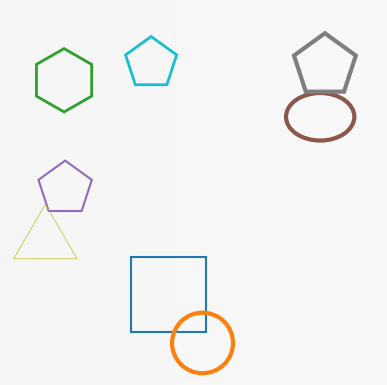[{"shape": "square", "thickness": 1.5, "radius": 0.49, "center": [0.435, 0.235]}, {"shape": "circle", "thickness": 3, "radius": 0.39, "center": [0.523, 0.109]}, {"shape": "hexagon", "thickness": 2, "radius": 0.41, "center": [0.165, 0.792]}, {"shape": "pentagon", "thickness": 1.5, "radius": 0.36, "center": [0.168, 0.51]}, {"shape": "oval", "thickness": 3, "radius": 0.44, "center": [0.826, 0.697]}, {"shape": "pentagon", "thickness": 3, "radius": 0.42, "center": [0.838, 0.83]}, {"shape": "triangle", "thickness": 0.5, "radius": 0.47, "center": [0.117, 0.375]}, {"shape": "pentagon", "thickness": 2, "radius": 0.35, "center": [0.39, 0.836]}]